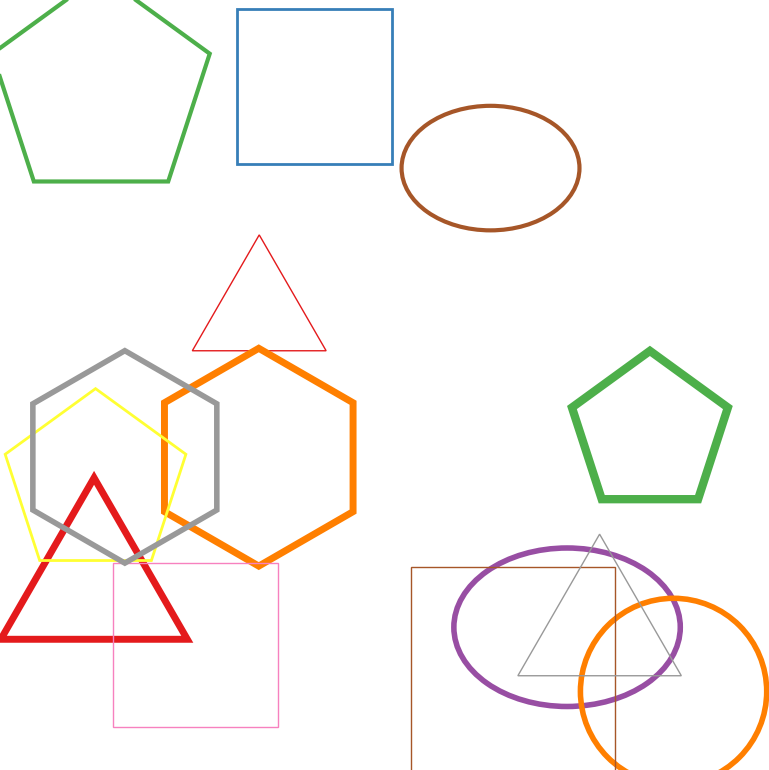[{"shape": "triangle", "thickness": 0.5, "radius": 0.5, "center": [0.337, 0.595]}, {"shape": "triangle", "thickness": 2.5, "radius": 0.7, "center": [0.122, 0.24]}, {"shape": "square", "thickness": 1, "radius": 0.51, "center": [0.408, 0.888]}, {"shape": "pentagon", "thickness": 1.5, "radius": 0.74, "center": [0.131, 0.884]}, {"shape": "pentagon", "thickness": 3, "radius": 0.53, "center": [0.844, 0.438]}, {"shape": "oval", "thickness": 2, "radius": 0.74, "center": [0.736, 0.185]}, {"shape": "hexagon", "thickness": 2.5, "radius": 0.71, "center": [0.336, 0.406]}, {"shape": "circle", "thickness": 2, "radius": 0.6, "center": [0.875, 0.102]}, {"shape": "pentagon", "thickness": 1, "radius": 0.62, "center": [0.124, 0.372]}, {"shape": "oval", "thickness": 1.5, "radius": 0.58, "center": [0.637, 0.782]}, {"shape": "square", "thickness": 0.5, "radius": 0.66, "center": [0.667, 0.132]}, {"shape": "square", "thickness": 0.5, "radius": 0.54, "center": [0.254, 0.162]}, {"shape": "hexagon", "thickness": 2, "radius": 0.69, "center": [0.162, 0.407]}, {"shape": "triangle", "thickness": 0.5, "radius": 0.61, "center": [0.779, 0.184]}]